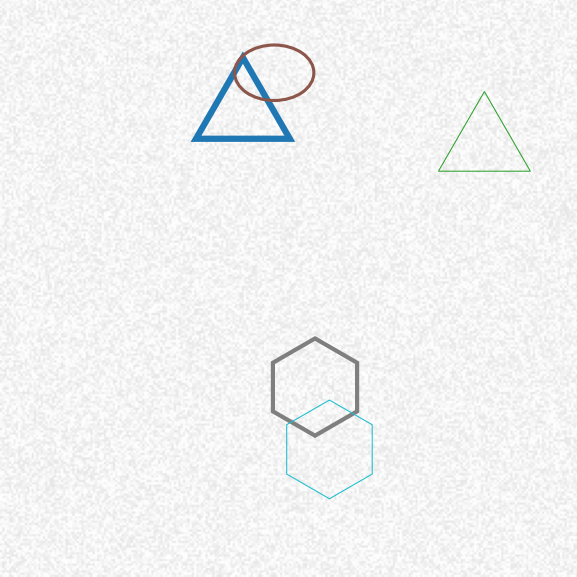[{"shape": "triangle", "thickness": 3, "radius": 0.47, "center": [0.421, 0.806]}, {"shape": "triangle", "thickness": 0.5, "radius": 0.46, "center": [0.839, 0.749]}, {"shape": "oval", "thickness": 1.5, "radius": 0.34, "center": [0.475, 0.873]}, {"shape": "hexagon", "thickness": 2, "radius": 0.42, "center": [0.545, 0.329]}, {"shape": "hexagon", "thickness": 0.5, "radius": 0.43, "center": [0.57, 0.221]}]